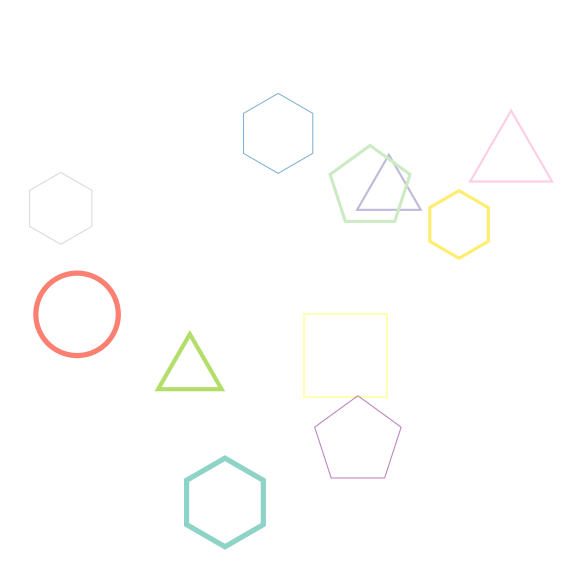[{"shape": "hexagon", "thickness": 2.5, "radius": 0.38, "center": [0.39, 0.129]}, {"shape": "square", "thickness": 1, "radius": 0.36, "center": [0.598, 0.384]}, {"shape": "triangle", "thickness": 1, "radius": 0.32, "center": [0.673, 0.668]}, {"shape": "circle", "thickness": 2.5, "radius": 0.36, "center": [0.133, 0.455]}, {"shape": "hexagon", "thickness": 0.5, "radius": 0.35, "center": [0.482, 0.768]}, {"shape": "triangle", "thickness": 2, "radius": 0.32, "center": [0.329, 0.357]}, {"shape": "triangle", "thickness": 1, "radius": 0.41, "center": [0.885, 0.726]}, {"shape": "hexagon", "thickness": 0.5, "radius": 0.31, "center": [0.105, 0.638]}, {"shape": "pentagon", "thickness": 0.5, "radius": 0.39, "center": [0.62, 0.235]}, {"shape": "pentagon", "thickness": 1.5, "radius": 0.36, "center": [0.641, 0.675]}, {"shape": "hexagon", "thickness": 1.5, "radius": 0.29, "center": [0.795, 0.61]}]